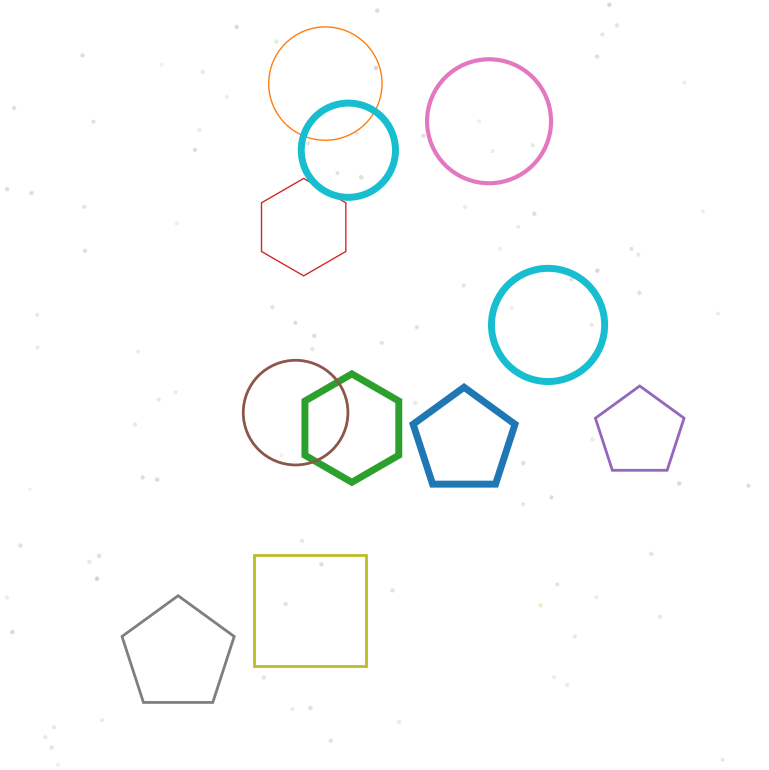[{"shape": "pentagon", "thickness": 2.5, "radius": 0.35, "center": [0.603, 0.428]}, {"shape": "circle", "thickness": 0.5, "radius": 0.37, "center": [0.423, 0.891]}, {"shape": "hexagon", "thickness": 2.5, "radius": 0.35, "center": [0.457, 0.444]}, {"shape": "hexagon", "thickness": 0.5, "radius": 0.32, "center": [0.394, 0.705]}, {"shape": "pentagon", "thickness": 1, "radius": 0.3, "center": [0.831, 0.438]}, {"shape": "circle", "thickness": 1, "radius": 0.34, "center": [0.384, 0.464]}, {"shape": "circle", "thickness": 1.5, "radius": 0.4, "center": [0.635, 0.843]}, {"shape": "pentagon", "thickness": 1, "radius": 0.38, "center": [0.231, 0.15]}, {"shape": "square", "thickness": 1, "radius": 0.36, "center": [0.403, 0.207]}, {"shape": "circle", "thickness": 2.5, "radius": 0.37, "center": [0.712, 0.578]}, {"shape": "circle", "thickness": 2.5, "radius": 0.31, "center": [0.452, 0.805]}]